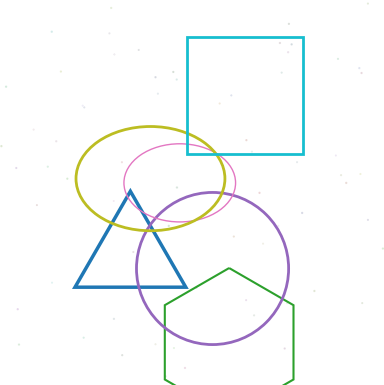[{"shape": "triangle", "thickness": 2.5, "radius": 0.83, "center": [0.339, 0.337]}, {"shape": "hexagon", "thickness": 1.5, "radius": 0.96, "center": [0.595, 0.111]}, {"shape": "circle", "thickness": 2, "radius": 0.99, "center": [0.552, 0.303]}, {"shape": "oval", "thickness": 1, "radius": 0.72, "center": [0.467, 0.525]}, {"shape": "oval", "thickness": 2, "radius": 0.97, "center": [0.391, 0.536]}, {"shape": "square", "thickness": 2, "radius": 0.76, "center": [0.637, 0.752]}]